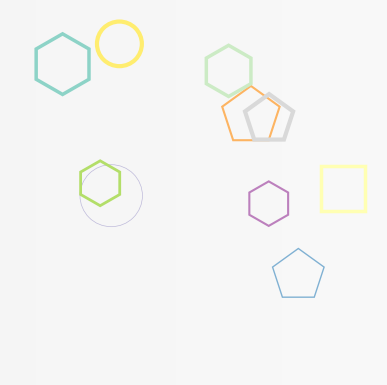[{"shape": "hexagon", "thickness": 2.5, "radius": 0.39, "center": [0.162, 0.833]}, {"shape": "square", "thickness": 2.5, "radius": 0.29, "center": [0.885, 0.511]}, {"shape": "circle", "thickness": 0.5, "radius": 0.4, "center": [0.287, 0.492]}, {"shape": "pentagon", "thickness": 1, "radius": 0.35, "center": [0.77, 0.285]}, {"shape": "pentagon", "thickness": 1.5, "radius": 0.39, "center": [0.648, 0.699]}, {"shape": "hexagon", "thickness": 2, "radius": 0.29, "center": [0.259, 0.524]}, {"shape": "pentagon", "thickness": 3, "radius": 0.33, "center": [0.694, 0.69]}, {"shape": "hexagon", "thickness": 1.5, "radius": 0.29, "center": [0.694, 0.471]}, {"shape": "hexagon", "thickness": 2.5, "radius": 0.33, "center": [0.59, 0.816]}, {"shape": "circle", "thickness": 3, "radius": 0.29, "center": [0.308, 0.886]}]